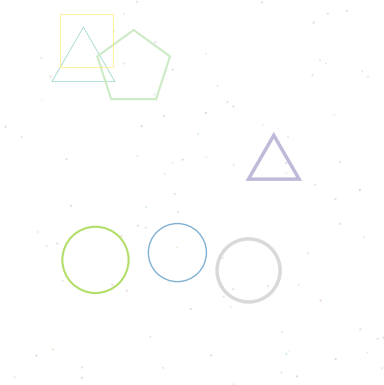[{"shape": "triangle", "thickness": 0.5, "radius": 0.47, "center": [0.217, 0.835]}, {"shape": "triangle", "thickness": 2.5, "radius": 0.38, "center": [0.711, 0.573]}, {"shape": "circle", "thickness": 1, "radius": 0.38, "center": [0.461, 0.344]}, {"shape": "circle", "thickness": 1.5, "radius": 0.43, "center": [0.248, 0.325]}, {"shape": "circle", "thickness": 2.5, "radius": 0.41, "center": [0.646, 0.298]}, {"shape": "pentagon", "thickness": 1.5, "radius": 0.5, "center": [0.347, 0.823]}, {"shape": "square", "thickness": 0.5, "radius": 0.34, "center": [0.224, 0.895]}]